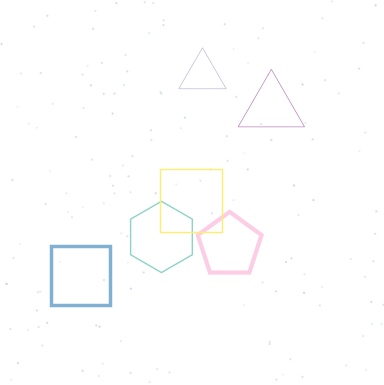[{"shape": "hexagon", "thickness": 1, "radius": 0.46, "center": [0.419, 0.385]}, {"shape": "triangle", "thickness": 0.5, "radius": 0.36, "center": [0.526, 0.805]}, {"shape": "square", "thickness": 2.5, "radius": 0.38, "center": [0.21, 0.284]}, {"shape": "pentagon", "thickness": 3, "radius": 0.44, "center": [0.597, 0.363]}, {"shape": "triangle", "thickness": 0.5, "radius": 0.5, "center": [0.705, 0.72]}, {"shape": "square", "thickness": 1, "radius": 0.41, "center": [0.495, 0.479]}]